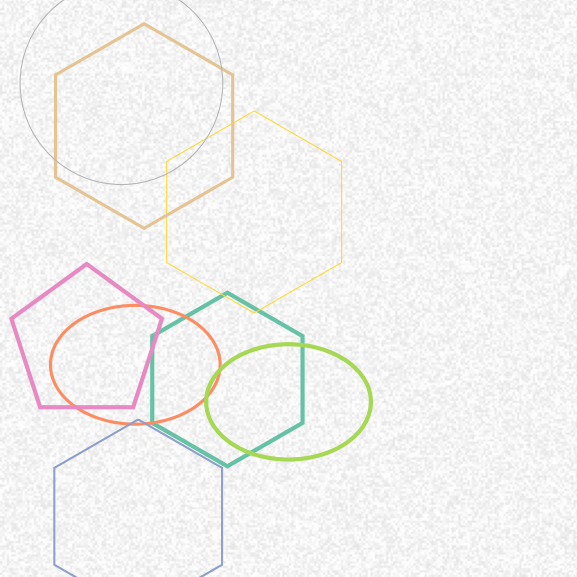[{"shape": "hexagon", "thickness": 2, "radius": 0.75, "center": [0.394, 0.342]}, {"shape": "oval", "thickness": 1.5, "radius": 0.73, "center": [0.234, 0.367]}, {"shape": "hexagon", "thickness": 1, "radius": 0.84, "center": [0.239, 0.105]}, {"shape": "pentagon", "thickness": 2, "radius": 0.69, "center": [0.15, 0.405]}, {"shape": "oval", "thickness": 2, "radius": 0.71, "center": [0.5, 0.303]}, {"shape": "hexagon", "thickness": 0.5, "radius": 0.87, "center": [0.44, 0.632]}, {"shape": "hexagon", "thickness": 1.5, "radius": 0.89, "center": [0.25, 0.781]}, {"shape": "circle", "thickness": 0.5, "radius": 0.88, "center": [0.21, 0.855]}]